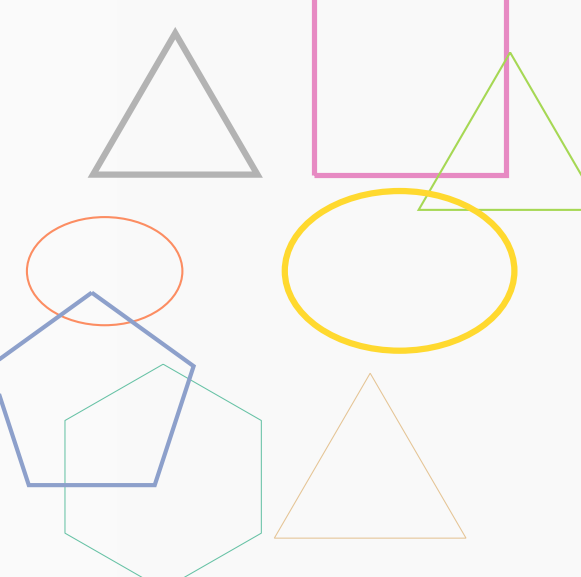[{"shape": "hexagon", "thickness": 0.5, "radius": 0.98, "center": [0.281, 0.173]}, {"shape": "oval", "thickness": 1, "radius": 0.67, "center": [0.18, 0.53]}, {"shape": "pentagon", "thickness": 2, "radius": 0.92, "center": [0.158, 0.308]}, {"shape": "square", "thickness": 2.5, "radius": 0.82, "center": [0.705, 0.862]}, {"shape": "triangle", "thickness": 1, "radius": 0.91, "center": [0.878, 0.727]}, {"shape": "oval", "thickness": 3, "radius": 0.99, "center": [0.687, 0.53]}, {"shape": "triangle", "thickness": 0.5, "radius": 0.95, "center": [0.637, 0.162]}, {"shape": "triangle", "thickness": 3, "radius": 0.82, "center": [0.302, 0.778]}]